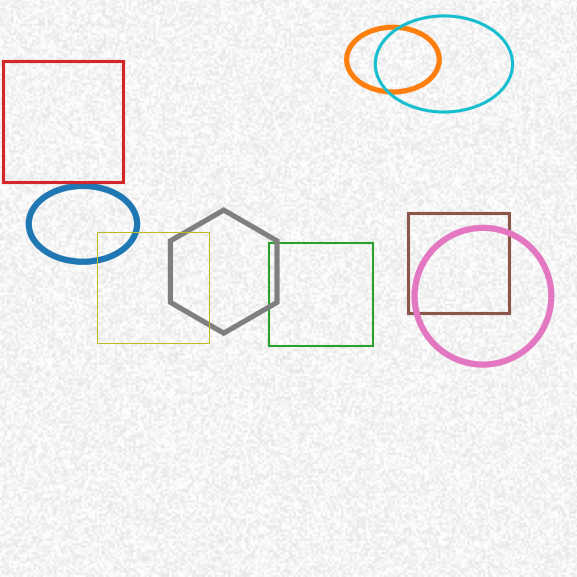[{"shape": "oval", "thickness": 3, "radius": 0.47, "center": [0.144, 0.612]}, {"shape": "oval", "thickness": 2.5, "radius": 0.4, "center": [0.68, 0.896]}, {"shape": "square", "thickness": 1, "radius": 0.45, "center": [0.556, 0.489]}, {"shape": "square", "thickness": 1.5, "radius": 0.52, "center": [0.109, 0.789]}, {"shape": "square", "thickness": 1.5, "radius": 0.44, "center": [0.794, 0.544]}, {"shape": "circle", "thickness": 3, "radius": 0.59, "center": [0.836, 0.486]}, {"shape": "hexagon", "thickness": 2.5, "radius": 0.53, "center": [0.387, 0.529]}, {"shape": "square", "thickness": 0.5, "radius": 0.48, "center": [0.265, 0.501]}, {"shape": "oval", "thickness": 1.5, "radius": 0.59, "center": [0.769, 0.888]}]